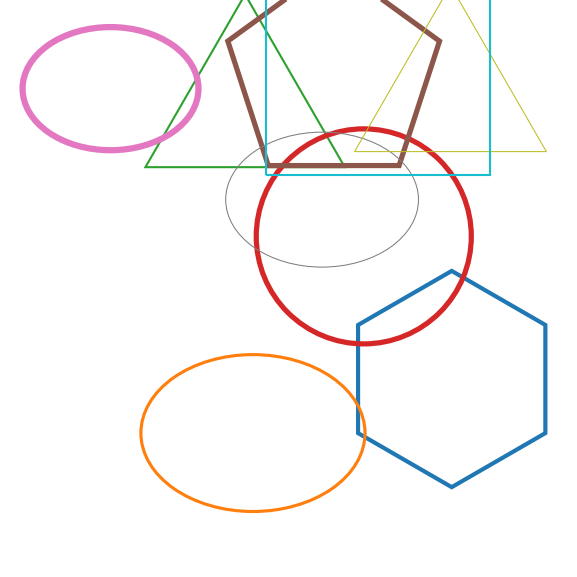[{"shape": "hexagon", "thickness": 2, "radius": 0.94, "center": [0.782, 0.343]}, {"shape": "oval", "thickness": 1.5, "radius": 0.97, "center": [0.438, 0.249]}, {"shape": "triangle", "thickness": 1, "radius": 1.0, "center": [0.424, 0.809]}, {"shape": "circle", "thickness": 2.5, "radius": 0.93, "center": [0.63, 0.59]}, {"shape": "pentagon", "thickness": 2.5, "radius": 0.96, "center": [0.578, 0.868]}, {"shape": "oval", "thickness": 3, "radius": 0.76, "center": [0.191, 0.846]}, {"shape": "oval", "thickness": 0.5, "radius": 0.83, "center": [0.558, 0.653]}, {"shape": "triangle", "thickness": 0.5, "radius": 0.96, "center": [0.78, 0.832]}, {"shape": "square", "thickness": 1, "radius": 0.97, "center": [0.655, 0.89]}]